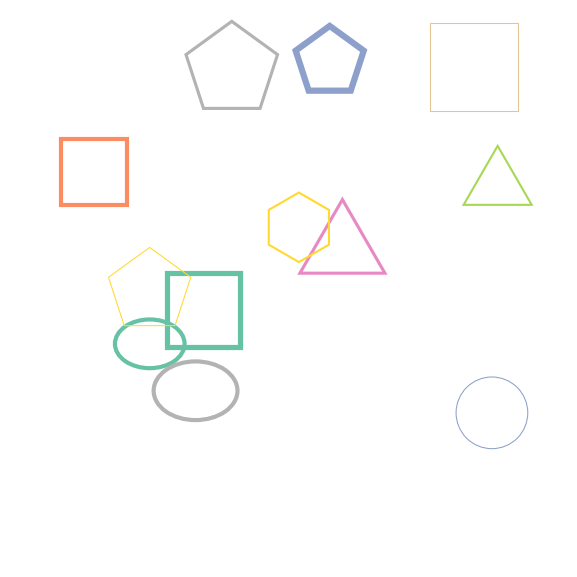[{"shape": "oval", "thickness": 2, "radius": 0.3, "center": [0.259, 0.404]}, {"shape": "square", "thickness": 2.5, "radius": 0.32, "center": [0.352, 0.462]}, {"shape": "square", "thickness": 2, "radius": 0.29, "center": [0.163, 0.701]}, {"shape": "pentagon", "thickness": 3, "radius": 0.31, "center": [0.571, 0.892]}, {"shape": "circle", "thickness": 0.5, "radius": 0.31, "center": [0.852, 0.284]}, {"shape": "triangle", "thickness": 1.5, "radius": 0.42, "center": [0.593, 0.569]}, {"shape": "triangle", "thickness": 1, "radius": 0.34, "center": [0.862, 0.678]}, {"shape": "pentagon", "thickness": 0.5, "radius": 0.37, "center": [0.259, 0.496]}, {"shape": "hexagon", "thickness": 1, "radius": 0.3, "center": [0.518, 0.606]}, {"shape": "square", "thickness": 0.5, "radius": 0.38, "center": [0.821, 0.883]}, {"shape": "oval", "thickness": 2, "radius": 0.36, "center": [0.339, 0.323]}, {"shape": "pentagon", "thickness": 1.5, "radius": 0.42, "center": [0.401, 0.879]}]